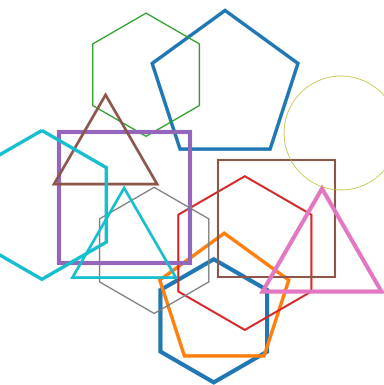[{"shape": "pentagon", "thickness": 2.5, "radius": 1.0, "center": [0.585, 0.774]}, {"shape": "hexagon", "thickness": 3, "radius": 0.8, "center": [0.555, 0.167]}, {"shape": "pentagon", "thickness": 2.5, "radius": 0.88, "center": [0.583, 0.218]}, {"shape": "hexagon", "thickness": 1, "radius": 0.8, "center": [0.379, 0.806]}, {"shape": "hexagon", "thickness": 1.5, "radius": 1.0, "center": [0.636, 0.343]}, {"shape": "square", "thickness": 3, "radius": 0.85, "center": [0.324, 0.487]}, {"shape": "square", "thickness": 1.5, "radius": 0.76, "center": [0.718, 0.432]}, {"shape": "triangle", "thickness": 2, "radius": 0.77, "center": [0.274, 0.599]}, {"shape": "triangle", "thickness": 3, "radius": 0.89, "center": [0.836, 0.332]}, {"shape": "hexagon", "thickness": 1, "radius": 0.82, "center": [0.4, 0.35]}, {"shape": "circle", "thickness": 0.5, "radius": 0.74, "center": [0.886, 0.655]}, {"shape": "triangle", "thickness": 2, "radius": 0.78, "center": [0.323, 0.357]}, {"shape": "hexagon", "thickness": 2.5, "radius": 0.97, "center": [0.109, 0.468]}]